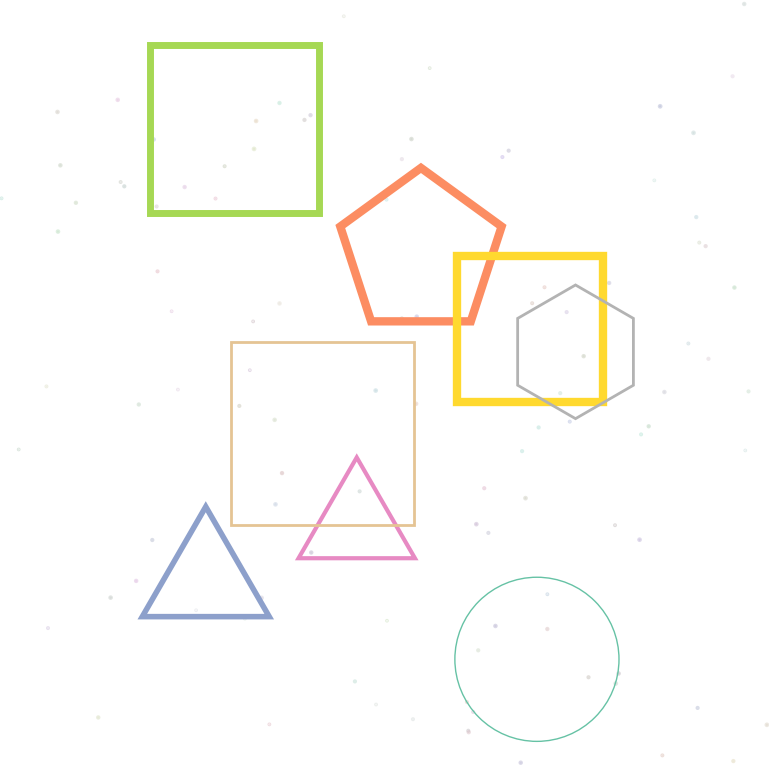[{"shape": "circle", "thickness": 0.5, "radius": 0.53, "center": [0.697, 0.144]}, {"shape": "pentagon", "thickness": 3, "radius": 0.55, "center": [0.547, 0.672]}, {"shape": "triangle", "thickness": 2, "radius": 0.48, "center": [0.267, 0.247]}, {"shape": "triangle", "thickness": 1.5, "radius": 0.44, "center": [0.463, 0.319]}, {"shape": "square", "thickness": 2.5, "radius": 0.55, "center": [0.305, 0.832]}, {"shape": "square", "thickness": 3, "radius": 0.47, "center": [0.688, 0.573]}, {"shape": "square", "thickness": 1, "radius": 0.59, "center": [0.418, 0.437]}, {"shape": "hexagon", "thickness": 1, "radius": 0.43, "center": [0.747, 0.543]}]